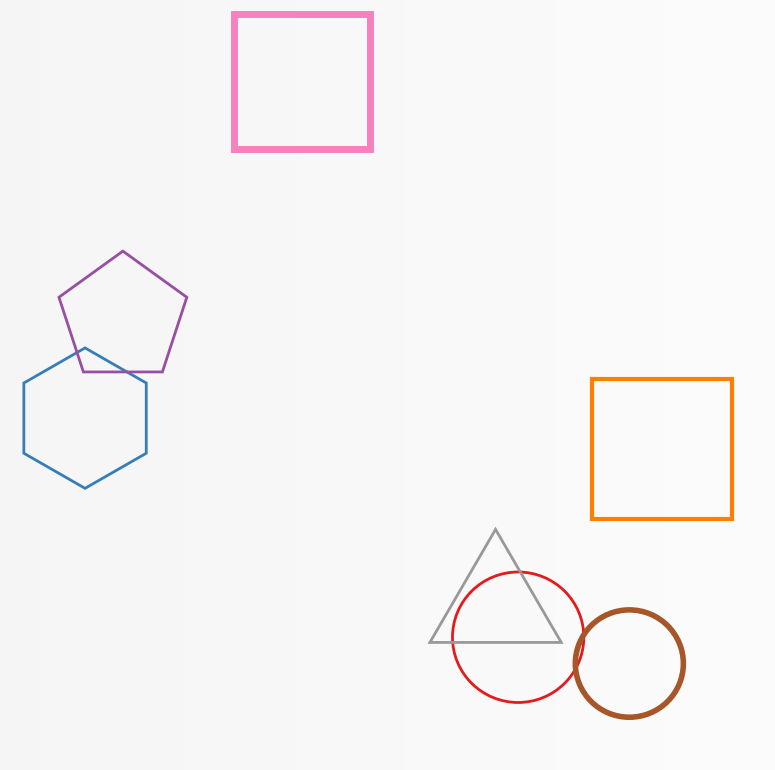[{"shape": "circle", "thickness": 1, "radius": 0.42, "center": [0.669, 0.172]}, {"shape": "hexagon", "thickness": 1, "radius": 0.46, "center": [0.11, 0.457]}, {"shape": "pentagon", "thickness": 1, "radius": 0.43, "center": [0.159, 0.587]}, {"shape": "square", "thickness": 1.5, "radius": 0.45, "center": [0.854, 0.417]}, {"shape": "circle", "thickness": 2, "radius": 0.35, "center": [0.812, 0.138]}, {"shape": "square", "thickness": 2.5, "radius": 0.44, "center": [0.39, 0.894]}, {"shape": "triangle", "thickness": 1, "radius": 0.49, "center": [0.639, 0.215]}]